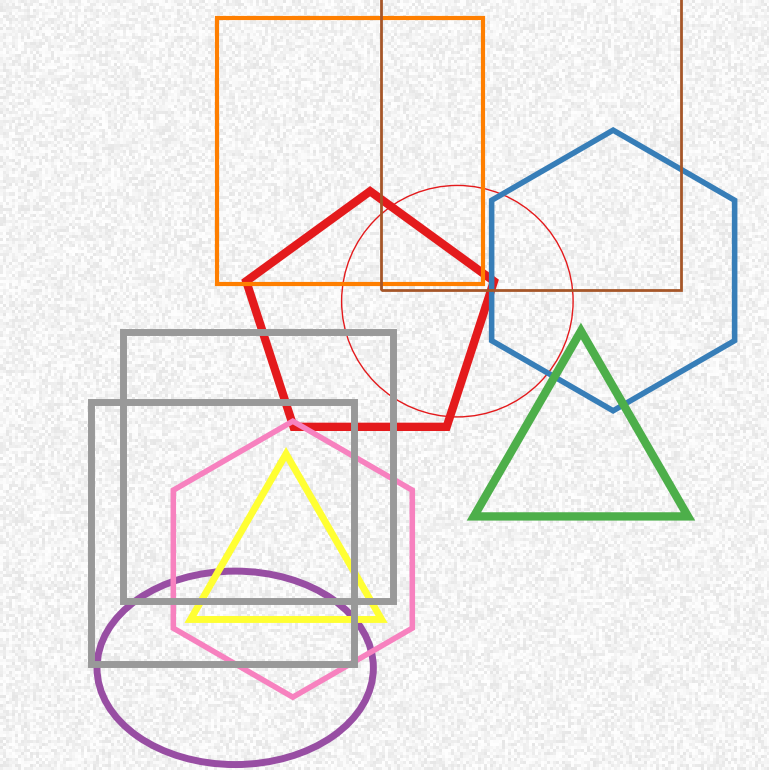[{"shape": "pentagon", "thickness": 3, "radius": 0.85, "center": [0.481, 0.583]}, {"shape": "circle", "thickness": 0.5, "radius": 0.75, "center": [0.594, 0.609]}, {"shape": "hexagon", "thickness": 2, "radius": 0.91, "center": [0.796, 0.649]}, {"shape": "triangle", "thickness": 3, "radius": 0.8, "center": [0.754, 0.41]}, {"shape": "oval", "thickness": 2.5, "radius": 0.9, "center": [0.305, 0.133]}, {"shape": "square", "thickness": 1.5, "radius": 0.86, "center": [0.455, 0.804]}, {"shape": "triangle", "thickness": 2.5, "radius": 0.72, "center": [0.372, 0.267]}, {"shape": "square", "thickness": 1, "radius": 0.98, "center": [0.69, 0.819]}, {"shape": "hexagon", "thickness": 2, "radius": 0.9, "center": [0.38, 0.274]}, {"shape": "square", "thickness": 2.5, "radius": 0.87, "center": [0.335, 0.394]}, {"shape": "square", "thickness": 2.5, "radius": 0.85, "center": [0.29, 0.308]}]